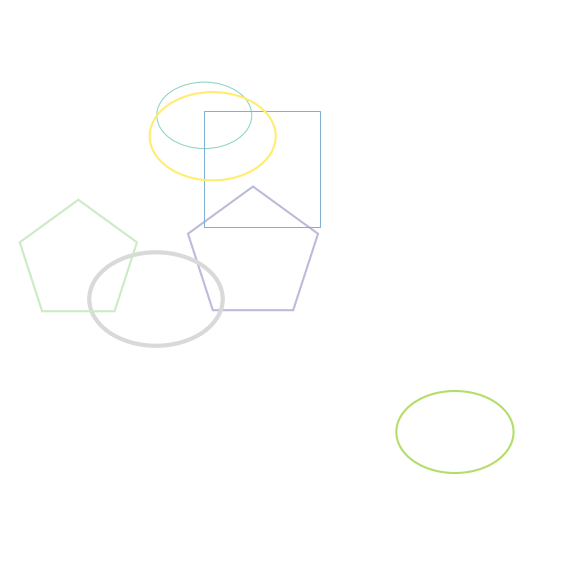[{"shape": "oval", "thickness": 0.5, "radius": 0.41, "center": [0.354, 0.799]}, {"shape": "pentagon", "thickness": 1, "radius": 0.59, "center": [0.438, 0.558]}, {"shape": "square", "thickness": 0.5, "radius": 0.5, "center": [0.453, 0.706]}, {"shape": "oval", "thickness": 1, "radius": 0.51, "center": [0.788, 0.251]}, {"shape": "oval", "thickness": 2, "radius": 0.58, "center": [0.27, 0.481]}, {"shape": "pentagon", "thickness": 1, "radius": 0.53, "center": [0.136, 0.547]}, {"shape": "oval", "thickness": 1, "radius": 0.55, "center": [0.368, 0.763]}]